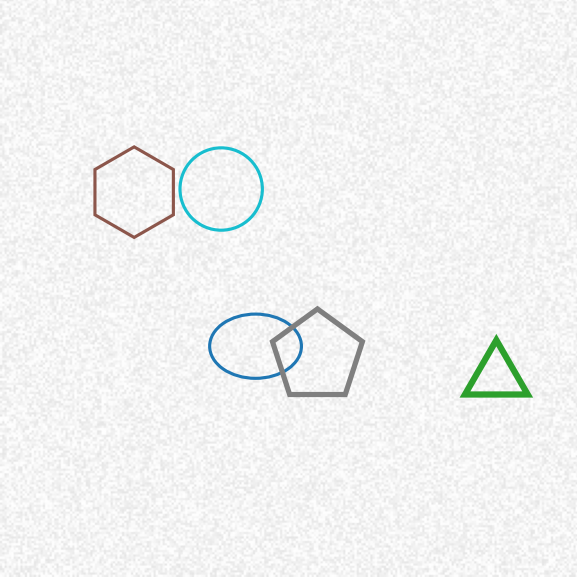[{"shape": "oval", "thickness": 1.5, "radius": 0.4, "center": [0.443, 0.4]}, {"shape": "triangle", "thickness": 3, "radius": 0.31, "center": [0.859, 0.347]}, {"shape": "hexagon", "thickness": 1.5, "radius": 0.39, "center": [0.232, 0.666]}, {"shape": "pentagon", "thickness": 2.5, "radius": 0.41, "center": [0.55, 0.382]}, {"shape": "circle", "thickness": 1.5, "radius": 0.36, "center": [0.383, 0.672]}]